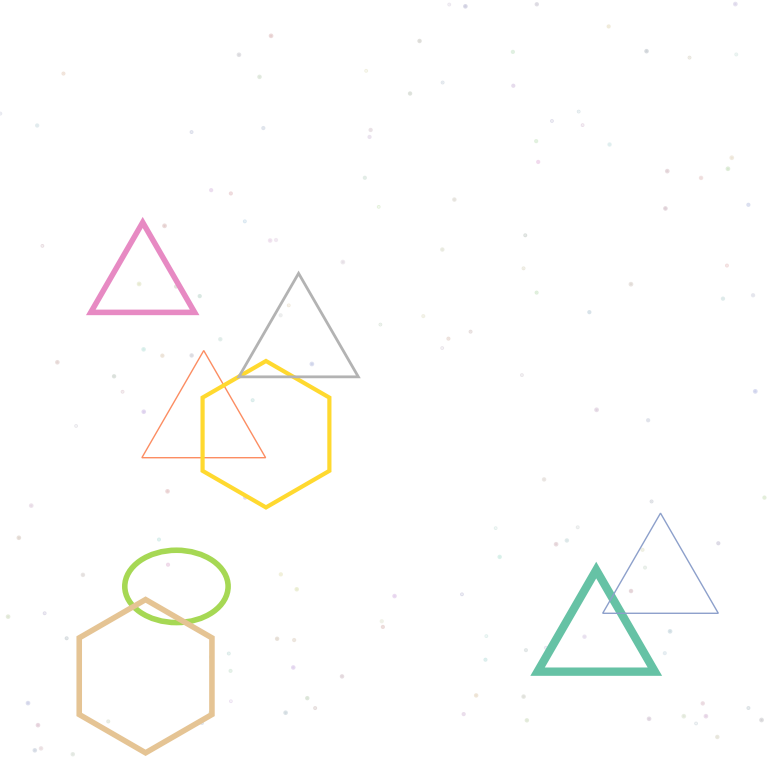[{"shape": "triangle", "thickness": 3, "radius": 0.44, "center": [0.774, 0.172]}, {"shape": "triangle", "thickness": 0.5, "radius": 0.46, "center": [0.265, 0.452]}, {"shape": "triangle", "thickness": 0.5, "radius": 0.43, "center": [0.858, 0.247]}, {"shape": "triangle", "thickness": 2, "radius": 0.39, "center": [0.185, 0.633]}, {"shape": "oval", "thickness": 2, "radius": 0.34, "center": [0.229, 0.238]}, {"shape": "hexagon", "thickness": 1.5, "radius": 0.48, "center": [0.345, 0.436]}, {"shape": "hexagon", "thickness": 2, "radius": 0.5, "center": [0.189, 0.122]}, {"shape": "triangle", "thickness": 1, "radius": 0.45, "center": [0.388, 0.555]}]